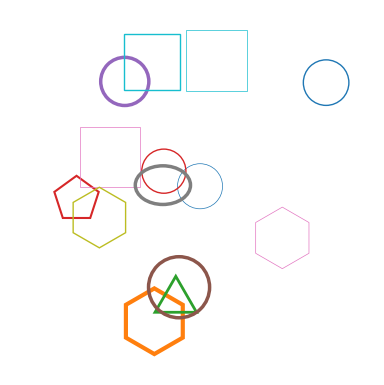[{"shape": "circle", "thickness": 0.5, "radius": 0.29, "center": [0.52, 0.516]}, {"shape": "circle", "thickness": 1, "radius": 0.3, "center": [0.847, 0.785]}, {"shape": "hexagon", "thickness": 3, "radius": 0.43, "center": [0.401, 0.166]}, {"shape": "triangle", "thickness": 2, "radius": 0.31, "center": [0.457, 0.22]}, {"shape": "circle", "thickness": 1, "radius": 0.29, "center": [0.426, 0.555]}, {"shape": "pentagon", "thickness": 1.5, "radius": 0.3, "center": [0.199, 0.483]}, {"shape": "circle", "thickness": 2.5, "radius": 0.31, "center": [0.324, 0.789]}, {"shape": "circle", "thickness": 2.5, "radius": 0.4, "center": [0.465, 0.254]}, {"shape": "hexagon", "thickness": 0.5, "radius": 0.4, "center": [0.733, 0.382]}, {"shape": "square", "thickness": 0.5, "radius": 0.39, "center": [0.286, 0.592]}, {"shape": "oval", "thickness": 2.5, "radius": 0.36, "center": [0.423, 0.519]}, {"shape": "hexagon", "thickness": 1, "radius": 0.39, "center": [0.258, 0.435]}, {"shape": "square", "thickness": 0.5, "radius": 0.4, "center": [0.562, 0.842]}, {"shape": "square", "thickness": 1, "radius": 0.36, "center": [0.395, 0.84]}]